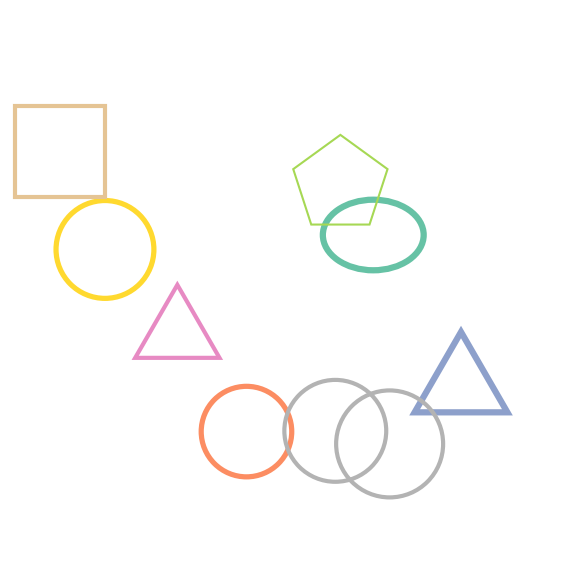[{"shape": "oval", "thickness": 3, "radius": 0.44, "center": [0.646, 0.592]}, {"shape": "circle", "thickness": 2.5, "radius": 0.39, "center": [0.427, 0.252]}, {"shape": "triangle", "thickness": 3, "radius": 0.46, "center": [0.798, 0.332]}, {"shape": "triangle", "thickness": 2, "radius": 0.42, "center": [0.307, 0.422]}, {"shape": "pentagon", "thickness": 1, "radius": 0.43, "center": [0.589, 0.68]}, {"shape": "circle", "thickness": 2.5, "radius": 0.42, "center": [0.182, 0.567]}, {"shape": "square", "thickness": 2, "radius": 0.39, "center": [0.104, 0.737]}, {"shape": "circle", "thickness": 2, "radius": 0.46, "center": [0.675, 0.23]}, {"shape": "circle", "thickness": 2, "radius": 0.44, "center": [0.581, 0.253]}]